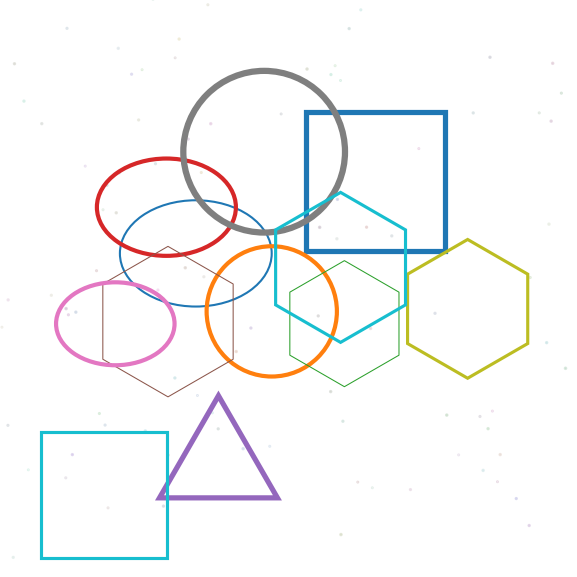[{"shape": "square", "thickness": 2.5, "radius": 0.6, "center": [0.651, 0.686]}, {"shape": "oval", "thickness": 1, "radius": 0.66, "center": [0.339, 0.56]}, {"shape": "circle", "thickness": 2, "radius": 0.56, "center": [0.471, 0.46]}, {"shape": "hexagon", "thickness": 0.5, "radius": 0.55, "center": [0.596, 0.439]}, {"shape": "oval", "thickness": 2, "radius": 0.6, "center": [0.288, 0.64]}, {"shape": "triangle", "thickness": 2.5, "radius": 0.59, "center": [0.378, 0.196]}, {"shape": "hexagon", "thickness": 0.5, "radius": 0.65, "center": [0.291, 0.442]}, {"shape": "oval", "thickness": 2, "radius": 0.51, "center": [0.2, 0.438]}, {"shape": "circle", "thickness": 3, "radius": 0.7, "center": [0.457, 0.736]}, {"shape": "hexagon", "thickness": 1.5, "radius": 0.6, "center": [0.81, 0.464]}, {"shape": "square", "thickness": 1.5, "radius": 0.55, "center": [0.18, 0.141]}, {"shape": "hexagon", "thickness": 1.5, "radius": 0.65, "center": [0.59, 0.536]}]